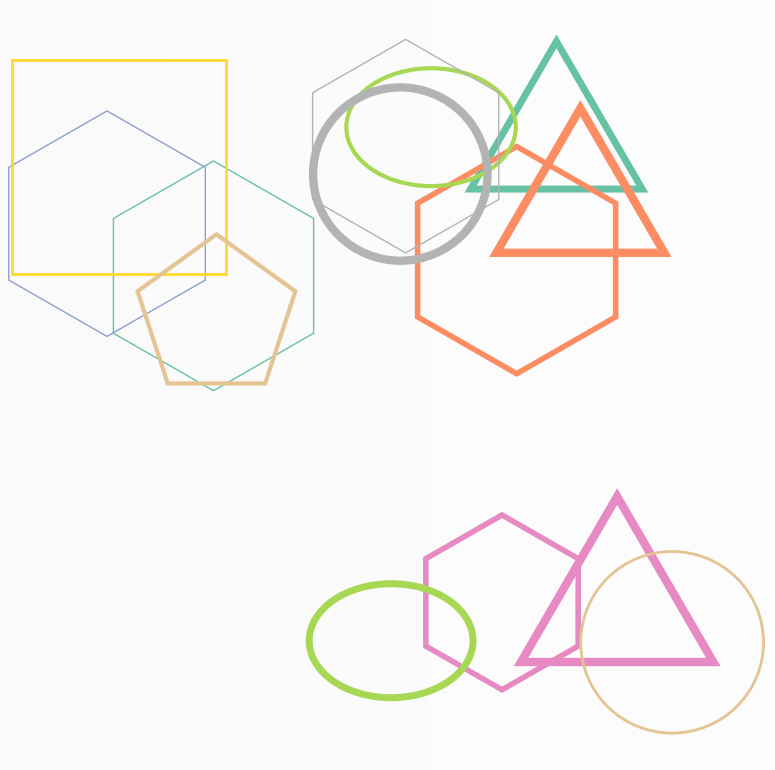[{"shape": "triangle", "thickness": 2.5, "radius": 0.64, "center": [0.718, 0.818]}, {"shape": "hexagon", "thickness": 0.5, "radius": 0.75, "center": [0.276, 0.642]}, {"shape": "hexagon", "thickness": 2, "radius": 0.74, "center": [0.667, 0.662]}, {"shape": "triangle", "thickness": 3, "radius": 0.63, "center": [0.749, 0.734]}, {"shape": "hexagon", "thickness": 0.5, "radius": 0.73, "center": [0.138, 0.71]}, {"shape": "triangle", "thickness": 3, "radius": 0.72, "center": [0.796, 0.212]}, {"shape": "hexagon", "thickness": 2, "radius": 0.57, "center": [0.648, 0.218]}, {"shape": "oval", "thickness": 2.5, "radius": 0.53, "center": [0.505, 0.168]}, {"shape": "oval", "thickness": 1.5, "radius": 0.55, "center": [0.556, 0.835]}, {"shape": "square", "thickness": 1, "radius": 0.69, "center": [0.154, 0.783]}, {"shape": "circle", "thickness": 1, "radius": 0.59, "center": [0.867, 0.166]}, {"shape": "pentagon", "thickness": 1.5, "radius": 0.54, "center": [0.279, 0.589]}, {"shape": "hexagon", "thickness": 0.5, "radius": 0.69, "center": [0.523, 0.81]}, {"shape": "circle", "thickness": 3, "radius": 0.56, "center": [0.516, 0.774]}]